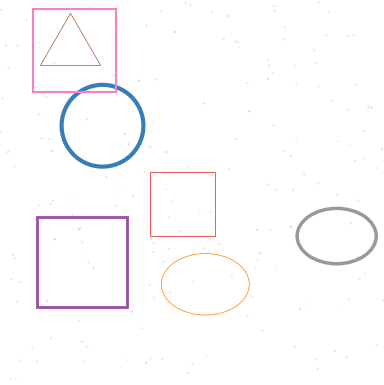[{"shape": "square", "thickness": 0.5, "radius": 0.42, "center": [0.474, 0.47]}, {"shape": "circle", "thickness": 3, "radius": 0.53, "center": [0.266, 0.673]}, {"shape": "square", "thickness": 2, "radius": 0.58, "center": [0.213, 0.318]}, {"shape": "oval", "thickness": 0.5, "radius": 0.57, "center": [0.533, 0.262]}, {"shape": "triangle", "thickness": 0.5, "radius": 0.45, "center": [0.183, 0.875]}, {"shape": "square", "thickness": 1.5, "radius": 0.54, "center": [0.193, 0.868]}, {"shape": "oval", "thickness": 2.5, "radius": 0.51, "center": [0.874, 0.387]}]